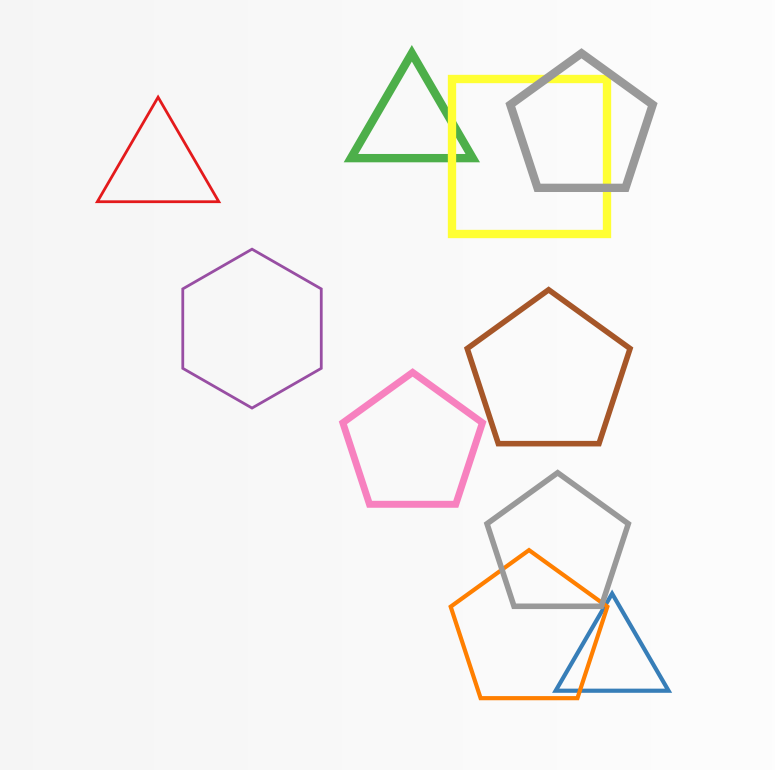[{"shape": "triangle", "thickness": 1, "radius": 0.45, "center": [0.204, 0.783]}, {"shape": "triangle", "thickness": 1.5, "radius": 0.42, "center": [0.79, 0.145]}, {"shape": "triangle", "thickness": 3, "radius": 0.45, "center": [0.531, 0.84]}, {"shape": "hexagon", "thickness": 1, "radius": 0.52, "center": [0.325, 0.573]}, {"shape": "pentagon", "thickness": 1.5, "radius": 0.53, "center": [0.683, 0.179]}, {"shape": "square", "thickness": 3, "radius": 0.5, "center": [0.683, 0.797]}, {"shape": "pentagon", "thickness": 2, "radius": 0.55, "center": [0.708, 0.513]}, {"shape": "pentagon", "thickness": 2.5, "radius": 0.47, "center": [0.532, 0.422]}, {"shape": "pentagon", "thickness": 3, "radius": 0.48, "center": [0.75, 0.834]}, {"shape": "pentagon", "thickness": 2, "radius": 0.48, "center": [0.72, 0.29]}]